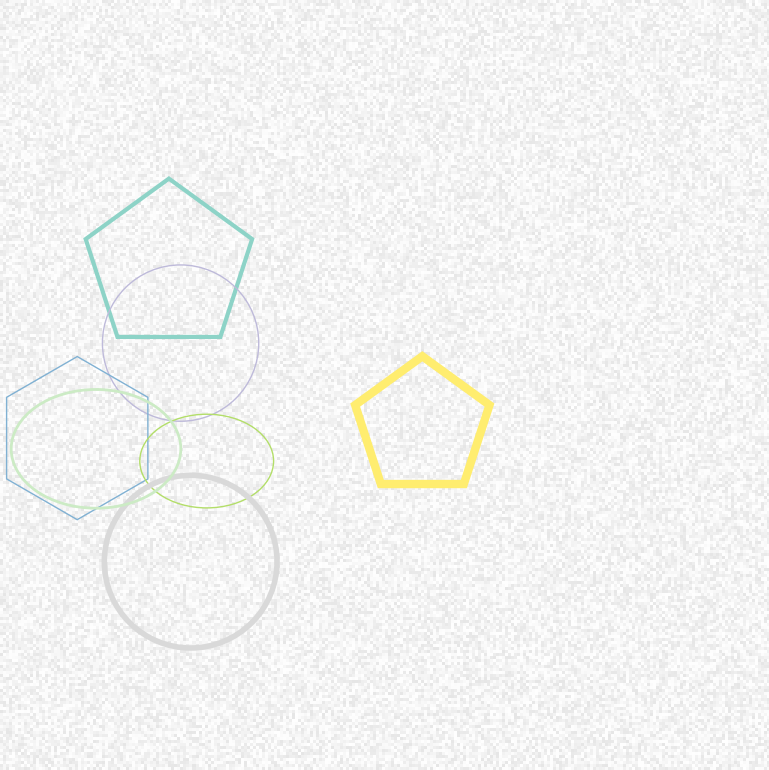[{"shape": "pentagon", "thickness": 1.5, "radius": 0.57, "center": [0.219, 0.654]}, {"shape": "circle", "thickness": 0.5, "radius": 0.51, "center": [0.235, 0.554]}, {"shape": "hexagon", "thickness": 0.5, "radius": 0.53, "center": [0.1, 0.431]}, {"shape": "oval", "thickness": 0.5, "radius": 0.43, "center": [0.268, 0.401]}, {"shape": "circle", "thickness": 2, "radius": 0.56, "center": [0.248, 0.271]}, {"shape": "oval", "thickness": 1, "radius": 0.55, "center": [0.125, 0.417]}, {"shape": "pentagon", "thickness": 3, "radius": 0.46, "center": [0.548, 0.446]}]